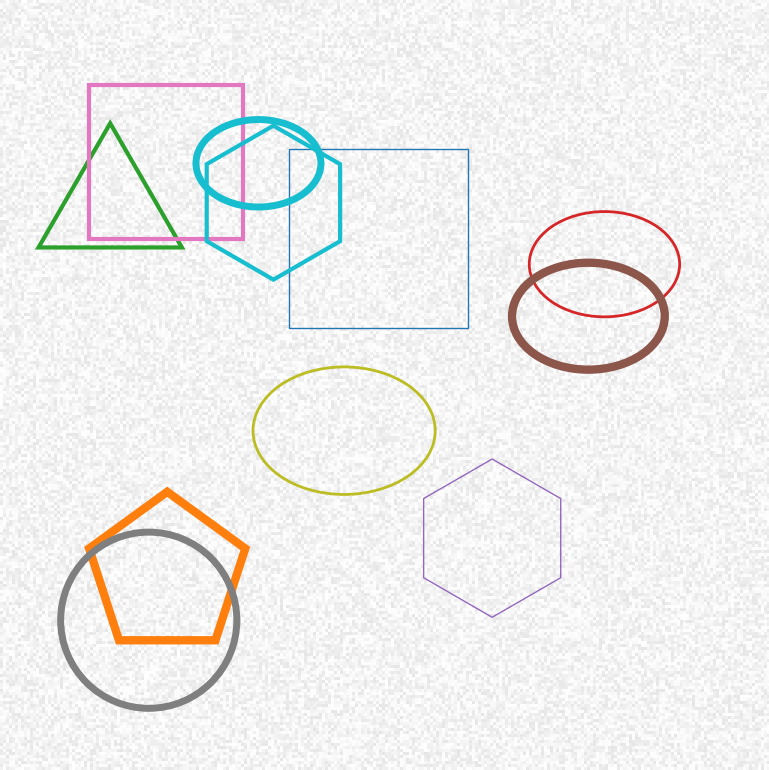[{"shape": "square", "thickness": 0.5, "radius": 0.58, "center": [0.491, 0.69]}, {"shape": "pentagon", "thickness": 3, "radius": 0.53, "center": [0.217, 0.255]}, {"shape": "triangle", "thickness": 1.5, "radius": 0.54, "center": [0.143, 0.732]}, {"shape": "oval", "thickness": 1, "radius": 0.49, "center": [0.785, 0.657]}, {"shape": "hexagon", "thickness": 0.5, "radius": 0.51, "center": [0.639, 0.301]}, {"shape": "oval", "thickness": 3, "radius": 0.5, "center": [0.764, 0.589]}, {"shape": "square", "thickness": 1.5, "radius": 0.5, "center": [0.215, 0.79]}, {"shape": "circle", "thickness": 2.5, "radius": 0.57, "center": [0.193, 0.195]}, {"shape": "oval", "thickness": 1, "radius": 0.59, "center": [0.447, 0.441]}, {"shape": "oval", "thickness": 2.5, "radius": 0.41, "center": [0.336, 0.788]}, {"shape": "hexagon", "thickness": 1.5, "radius": 0.5, "center": [0.355, 0.737]}]